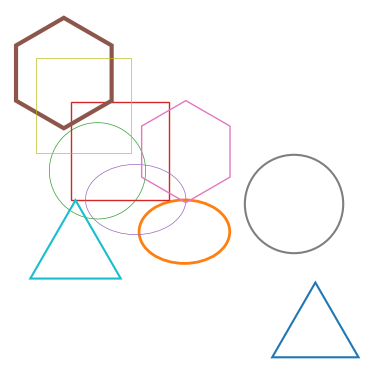[{"shape": "triangle", "thickness": 1.5, "radius": 0.65, "center": [0.819, 0.137]}, {"shape": "oval", "thickness": 2, "radius": 0.59, "center": [0.479, 0.398]}, {"shape": "circle", "thickness": 0.5, "radius": 0.63, "center": [0.253, 0.556]}, {"shape": "square", "thickness": 1, "radius": 0.64, "center": [0.311, 0.609]}, {"shape": "oval", "thickness": 0.5, "radius": 0.65, "center": [0.353, 0.482]}, {"shape": "hexagon", "thickness": 3, "radius": 0.72, "center": [0.166, 0.81]}, {"shape": "hexagon", "thickness": 1, "radius": 0.66, "center": [0.483, 0.606]}, {"shape": "circle", "thickness": 1.5, "radius": 0.64, "center": [0.764, 0.47]}, {"shape": "square", "thickness": 0.5, "radius": 0.62, "center": [0.216, 0.727]}, {"shape": "triangle", "thickness": 1.5, "radius": 0.68, "center": [0.196, 0.344]}]